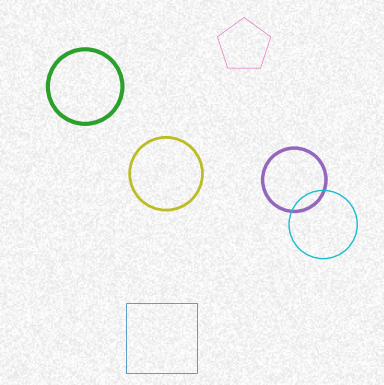[{"shape": "square", "thickness": 0.5, "radius": 0.46, "center": [0.419, 0.123]}, {"shape": "circle", "thickness": 3, "radius": 0.48, "center": [0.221, 0.775]}, {"shape": "circle", "thickness": 2.5, "radius": 0.41, "center": [0.764, 0.533]}, {"shape": "pentagon", "thickness": 0.5, "radius": 0.36, "center": [0.634, 0.882]}, {"shape": "circle", "thickness": 2, "radius": 0.47, "center": [0.431, 0.549]}, {"shape": "circle", "thickness": 1, "radius": 0.44, "center": [0.839, 0.417]}]